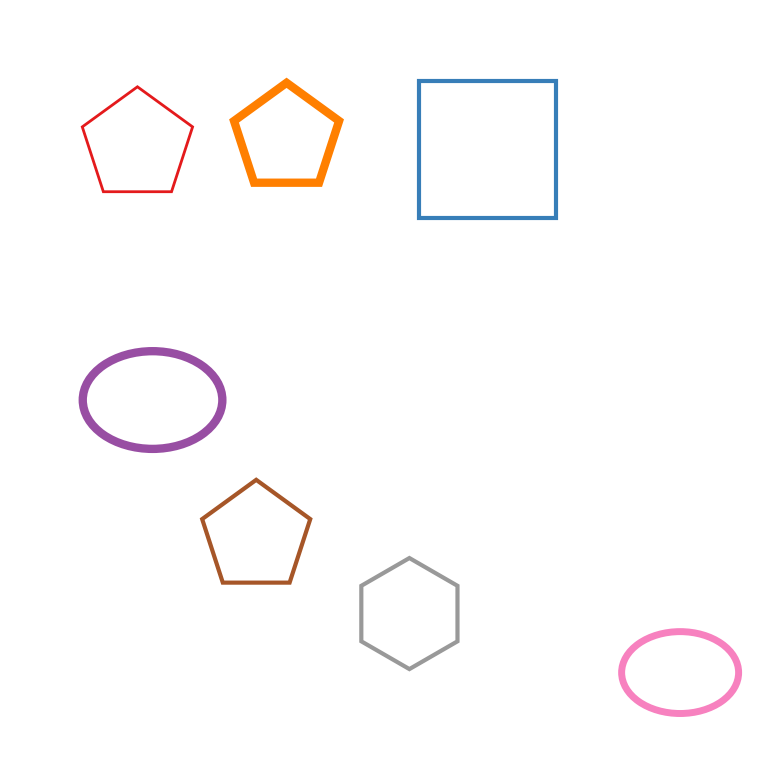[{"shape": "pentagon", "thickness": 1, "radius": 0.38, "center": [0.178, 0.812]}, {"shape": "square", "thickness": 1.5, "radius": 0.45, "center": [0.633, 0.806]}, {"shape": "oval", "thickness": 3, "radius": 0.45, "center": [0.198, 0.48]}, {"shape": "pentagon", "thickness": 3, "radius": 0.36, "center": [0.372, 0.821]}, {"shape": "pentagon", "thickness": 1.5, "radius": 0.37, "center": [0.333, 0.303]}, {"shape": "oval", "thickness": 2.5, "radius": 0.38, "center": [0.883, 0.127]}, {"shape": "hexagon", "thickness": 1.5, "radius": 0.36, "center": [0.532, 0.203]}]